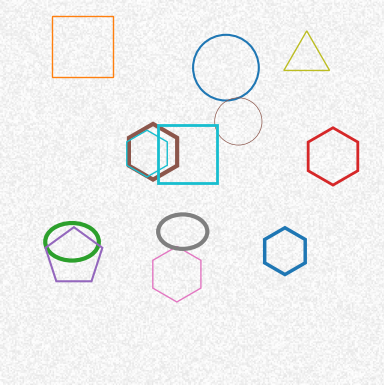[{"shape": "hexagon", "thickness": 2.5, "radius": 0.3, "center": [0.74, 0.348]}, {"shape": "circle", "thickness": 1.5, "radius": 0.43, "center": [0.587, 0.824]}, {"shape": "square", "thickness": 1, "radius": 0.4, "center": [0.214, 0.88]}, {"shape": "oval", "thickness": 3, "radius": 0.35, "center": [0.187, 0.372]}, {"shape": "hexagon", "thickness": 2, "radius": 0.37, "center": [0.865, 0.594]}, {"shape": "pentagon", "thickness": 1.5, "radius": 0.39, "center": [0.192, 0.332]}, {"shape": "hexagon", "thickness": 3, "radius": 0.36, "center": [0.397, 0.606]}, {"shape": "circle", "thickness": 0.5, "radius": 0.31, "center": [0.619, 0.685]}, {"shape": "hexagon", "thickness": 1, "radius": 0.36, "center": [0.459, 0.288]}, {"shape": "oval", "thickness": 3, "radius": 0.32, "center": [0.475, 0.398]}, {"shape": "triangle", "thickness": 1, "radius": 0.34, "center": [0.797, 0.851]}, {"shape": "square", "thickness": 2, "radius": 0.38, "center": [0.487, 0.6]}, {"shape": "hexagon", "thickness": 1, "radius": 0.3, "center": [0.382, 0.601]}]